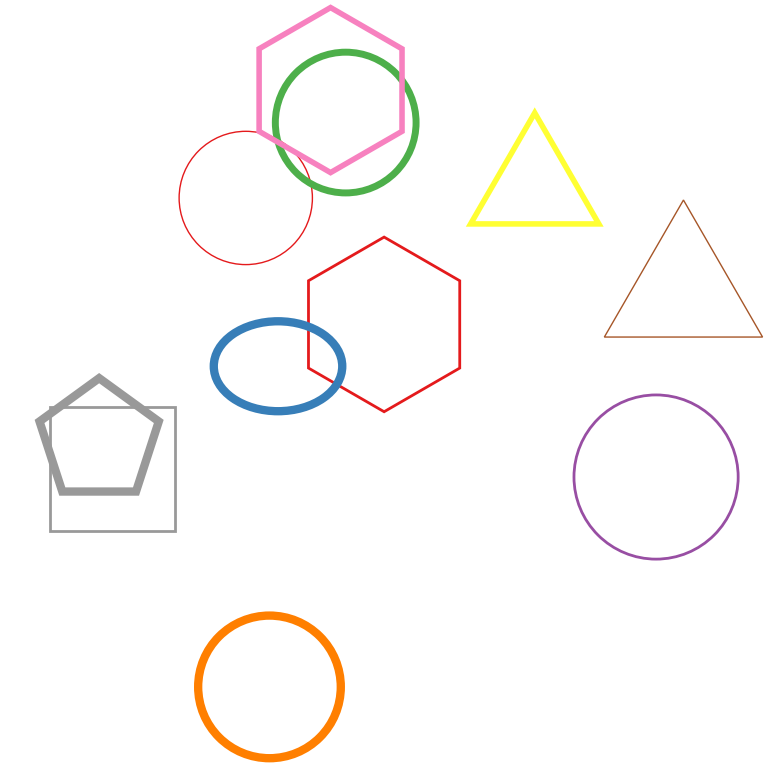[{"shape": "circle", "thickness": 0.5, "radius": 0.43, "center": [0.319, 0.743]}, {"shape": "hexagon", "thickness": 1, "radius": 0.57, "center": [0.499, 0.579]}, {"shape": "oval", "thickness": 3, "radius": 0.42, "center": [0.361, 0.524]}, {"shape": "circle", "thickness": 2.5, "radius": 0.46, "center": [0.449, 0.841]}, {"shape": "circle", "thickness": 1, "radius": 0.53, "center": [0.852, 0.38]}, {"shape": "circle", "thickness": 3, "radius": 0.46, "center": [0.35, 0.108]}, {"shape": "triangle", "thickness": 2, "radius": 0.48, "center": [0.694, 0.757]}, {"shape": "triangle", "thickness": 0.5, "radius": 0.59, "center": [0.888, 0.622]}, {"shape": "hexagon", "thickness": 2, "radius": 0.54, "center": [0.429, 0.883]}, {"shape": "pentagon", "thickness": 3, "radius": 0.41, "center": [0.129, 0.427]}, {"shape": "square", "thickness": 1, "radius": 0.4, "center": [0.146, 0.391]}]